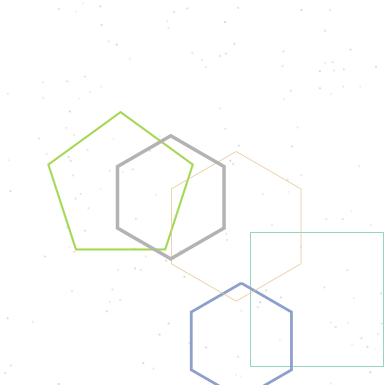[{"shape": "square", "thickness": 0.5, "radius": 0.87, "center": [0.822, 0.224]}, {"shape": "hexagon", "thickness": 2, "radius": 0.75, "center": [0.627, 0.114]}, {"shape": "pentagon", "thickness": 1.5, "radius": 0.99, "center": [0.313, 0.512]}, {"shape": "hexagon", "thickness": 0.5, "radius": 0.97, "center": [0.613, 0.412]}, {"shape": "hexagon", "thickness": 2.5, "radius": 0.8, "center": [0.444, 0.487]}]